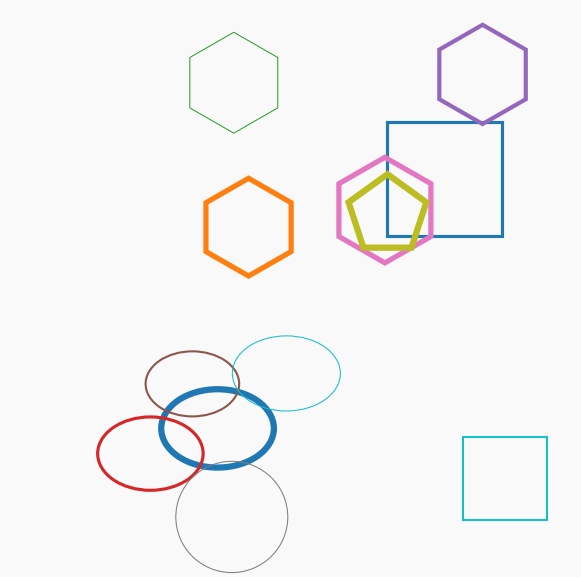[{"shape": "oval", "thickness": 3, "radius": 0.48, "center": [0.374, 0.257]}, {"shape": "square", "thickness": 1.5, "radius": 0.5, "center": [0.764, 0.689]}, {"shape": "hexagon", "thickness": 2.5, "radius": 0.42, "center": [0.428, 0.606]}, {"shape": "hexagon", "thickness": 0.5, "radius": 0.44, "center": [0.402, 0.856]}, {"shape": "oval", "thickness": 1.5, "radius": 0.45, "center": [0.259, 0.214]}, {"shape": "hexagon", "thickness": 2, "radius": 0.43, "center": [0.83, 0.87]}, {"shape": "oval", "thickness": 1, "radius": 0.4, "center": [0.331, 0.334]}, {"shape": "hexagon", "thickness": 2.5, "radius": 0.46, "center": [0.662, 0.635]}, {"shape": "circle", "thickness": 0.5, "radius": 0.48, "center": [0.399, 0.104]}, {"shape": "pentagon", "thickness": 3, "radius": 0.35, "center": [0.667, 0.627]}, {"shape": "oval", "thickness": 0.5, "radius": 0.46, "center": [0.493, 0.352]}, {"shape": "square", "thickness": 1, "radius": 0.36, "center": [0.869, 0.171]}]